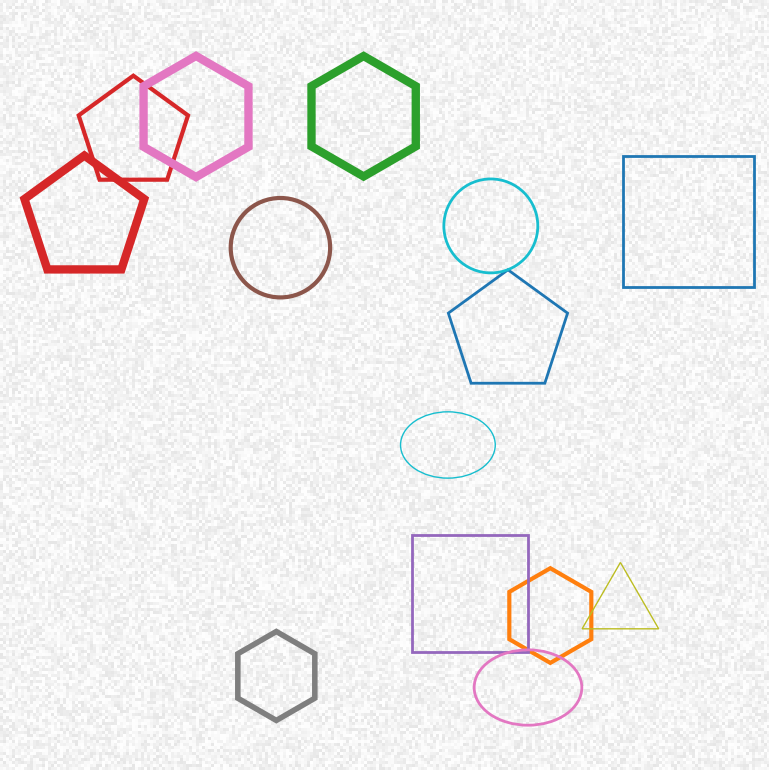[{"shape": "square", "thickness": 1, "radius": 0.43, "center": [0.894, 0.712]}, {"shape": "pentagon", "thickness": 1, "radius": 0.41, "center": [0.66, 0.568]}, {"shape": "hexagon", "thickness": 1.5, "radius": 0.31, "center": [0.715, 0.201]}, {"shape": "hexagon", "thickness": 3, "radius": 0.39, "center": [0.472, 0.849]}, {"shape": "pentagon", "thickness": 1.5, "radius": 0.37, "center": [0.173, 0.827]}, {"shape": "pentagon", "thickness": 3, "radius": 0.41, "center": [0.11, 0.716]}, {"shape": "square", "thickness": 1, "radius": 0.38, "center": [0.61, 0.229]}, {"shape": "circle", "thickness": 1.5, "radius": 0.32, "center": [0.364, 0.678]}, {"shape": "oval", "thickness": 1, "radius": 0.35, "center": [0.686, 0.107]}, {"shape": "hexagon", "thickness": 3, "radius": 0.39, "center": [0.255, 0.849]}, {"shape": "hexagon", "thickness": 2, "radius": 0.29, "center": [0.359, 0.122]}, {"shape": "triangle", "thickness": 0.5, "radius": 0.29, "center": [0.806, 0.212]}, {"shape": "oval", "thickness": 0.5, "radius": 0.31, "center": [0.582, 0.422]}, {"shape": "circle", "thickness": 1, "radius": 0.3, "center": [0.637, 0.707]}]